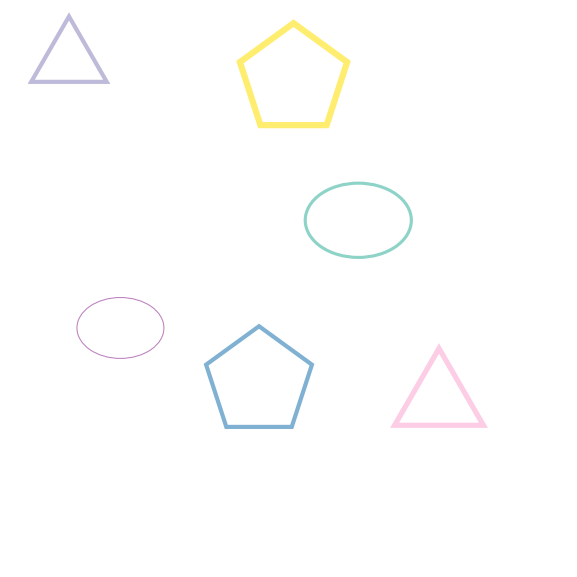[{"shape": "oval", "thickness": 1.5, "radius": 0.46, "center": [0.62, 0.618]}, {"shape": "triangle", "thickness": 2, "radius": 0.38, "center": [0.119, 0.895]}, {"shape": "pentagon", "thickness": 2, "radius": 0.48, "center": [0.449, 0.338]}, {"shape": "triangle", "thickness": 2.5, "radius": 0.44, "center": [0.76, 0.307]}, {"shape": "oval", "thickness": 0.5, "radius": 0.38, "center": [0.209, 0.431]}, {"shape": "pentagon", "thickness": 3, "radius": 0.49, "center": [0.508, 0.861]}]